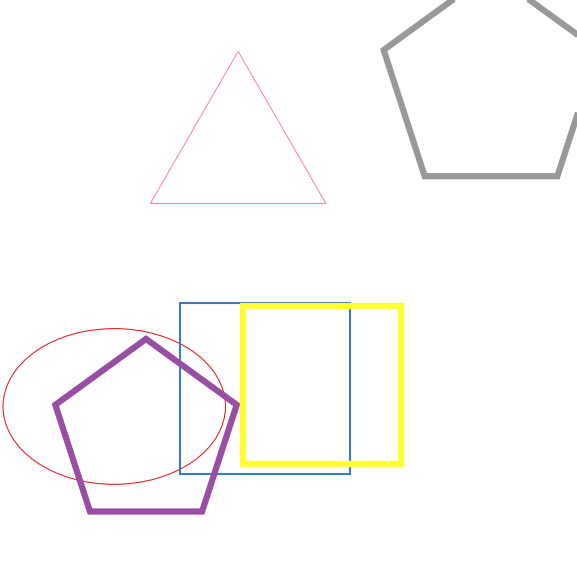[{"shape": "oval", "thickness": 0.5, "radius": 0.96, "center": [0.198, 0.295]}, {"shape": "square", "thickness": 1, "radius": 0.74, "center": [0.459, 0.327]}, {"shape": "pentagon", "thickness": 3, "radius": 0.83, "center": [0.253, 0.247]}, {"shape": "square", "thickness": 3, "radius": 0.68, "center": [0.557, 0.332]}, {"shape": "triangle", "thickness": 0.5, "radius": 0.88, "center": [0.412, 0.735]}, {"shape": "pentagon", "thickness": 3, "radius": 0.98, "center": [0.85, 0.852]}]